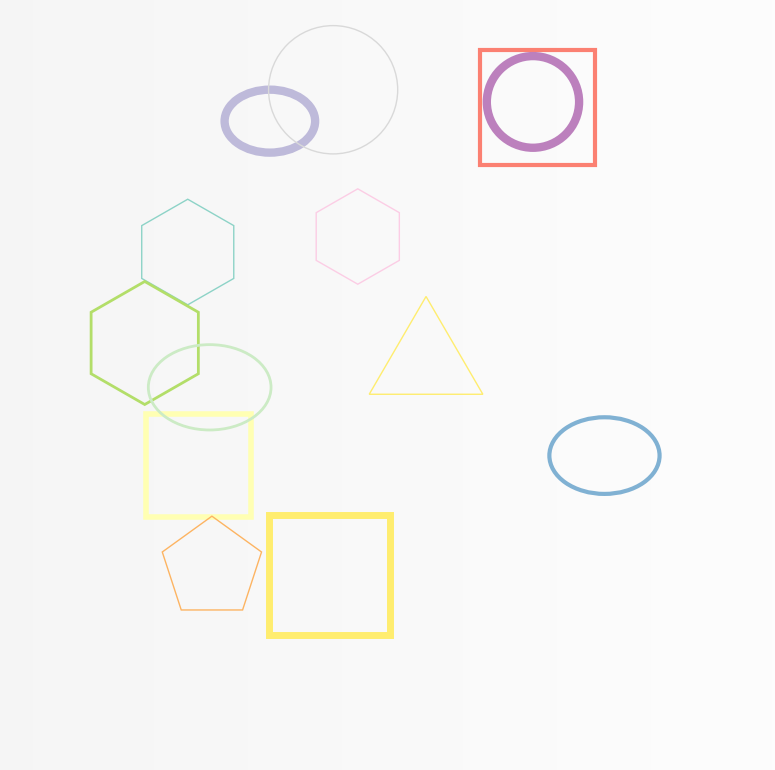[{"shape": "hexagon", "thickness": 0.5, "radius": 0.34, "center": [0.242, 0.673]}, {"shape": "square", "thickness": 2, "radius": 0.34, "center": [0.256, 0.396]}, {"shape": "oval", "thickness": 3, "radius": 0.29, "center": [0.348, 0.843]}, {"shape": "square", "thickness": 1.5, "radius": 0.37, "center": [0.693, 0.86]}, {"shape": "oval", "thickness": 1.5, "radius": 0.36, "center": [0.78, 0.408]}, {"shape": "pentagon", "thickness": 0.5, "radius": 0.34, "center": [0.273, 0.262]}, {"shape": "hexagon", "thickness": 1, "radius": 0.4, "center": [0.187, 0.555]}, {"shape": "hexagon", "thickness": 0.5, "radius": 0.31, "center": [0.462, 0.693]}, {"shape": "circle", "thickness": 0.5, "radius": 0.42, "center": [0.43, 0.883]}, {"shape": "circle", "thickness": 3, "radius": 0.3, "center": [0.688, 0.868]}, {"shape": "oval", "thickness": 1, "radius": 0.4, "center": [0.271, 0.497]}, {"shape": "square", "thickness": 2.5, "radius": 0.39, "center": [0.425, 0.253]}, {"shape": "triangle", "thickness": 0.5, "radius": 0.42, "center": [0.55, 0.53]}]